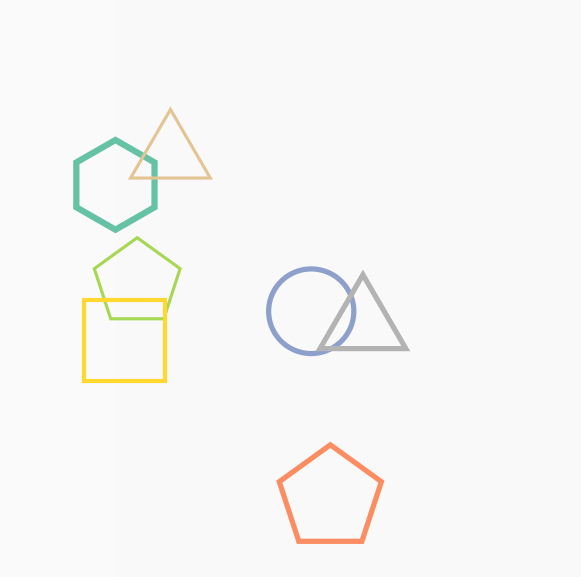[{"shape": "hexagon", "thickness": 3, "radius": 0.39, "center": [0.199, 0.679]}, {"shape": "pentagon", "thickness": 2.5, "radius": 0.46, "center": [0.568, 0.136]}, {"shape": "circle", "thickness": 2.5, "radius": 0.37, "center": [0.535, 0.46]}, {"shape": "pentagon", "thickness": 1.5, "radius": 0.39, "center": [0.236, 0.51]}, {"shape": "square", "thickness": 2, "radius": 0.35, "center": [0.215, 0.409]}, {"shape": "triangle", "thickness": 1.5, "radius": 0.4, "center": [0.293, 0.73]}, {"shape": "triangle", "thickness": 2.5, "radius": 0.43, "center": [0.624, 0.438]}]